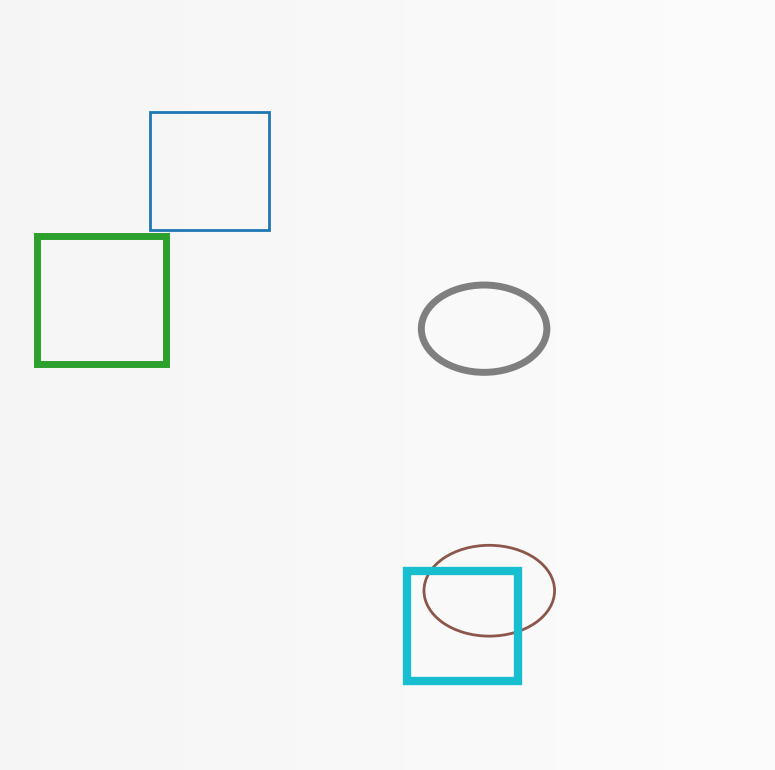[{"shape": "square", "thickness": 1, "radius": 0.38, "center": [0.271, 0.778]}, {"shape": "square", "thickness": 2.5, "radius": 0.41, "center": [0.131, 0.61]}, {"shape": "oval", "thickness": 1, "radius": 0.42, "center": [0.631, 0.233]}, {"shape": "oval", "thickness": 2.5, "radius": 0.4, "center": [0.625, 0.573]}, {"shape": "square", "thickness": 3, "radius": 0.36, "center": [0.597, 0.187]}]